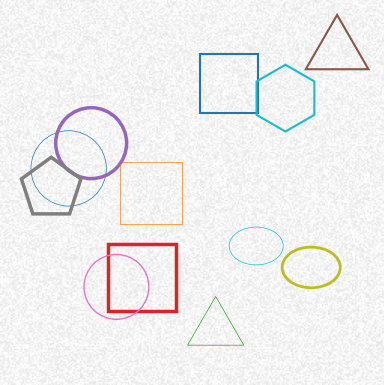[{"shape": "square", "thickness": 1.5, "radius": 0.38, "center": [0.594, 0.783]}, {"shape": "circle", "thickness": 0.5, "radius": 0.49, "center": [0.178, 0.563]}, {"shape": "square", "thickness": 0.5, "radius": 0.4, "center": [0.392, 0.498]}, {"shape": "triangle", "thickness": 0.5, "radius": 0.42, "center": [0.56, 0.146]}, {"shape": "square", "thickness": 2.5, "radius": 0.44, "center": [0.369, 0.279]}, {"shape": "circle", "thickness": 2.5, "radius": 0.46, "center": [0.237, 0.628]}, {"shape": "triangle", "thickness": 1.5, "radius": 0.47, "center": [0.876, 0.867]}, {"shape": "circle", "thickness": 1, "radius": 0.42, "center": [0.302, 0.255]}, {"shape": "pentagon", "thickness": 2.5, "radius": 0.41, "center": [0.133, 0.51]}, {"shape": "oval", "thickness": 2, "radius": 0.38, "center": [0.808, 0.305]}, {"shape": "hexagon", "thickness": 1.5, "radius": 0.43, "center": [0.741, 0.745]}, {"shape": "oval", "thickness": 0.5, "radius": 0.35, "center": [0.665, 0.361]}]